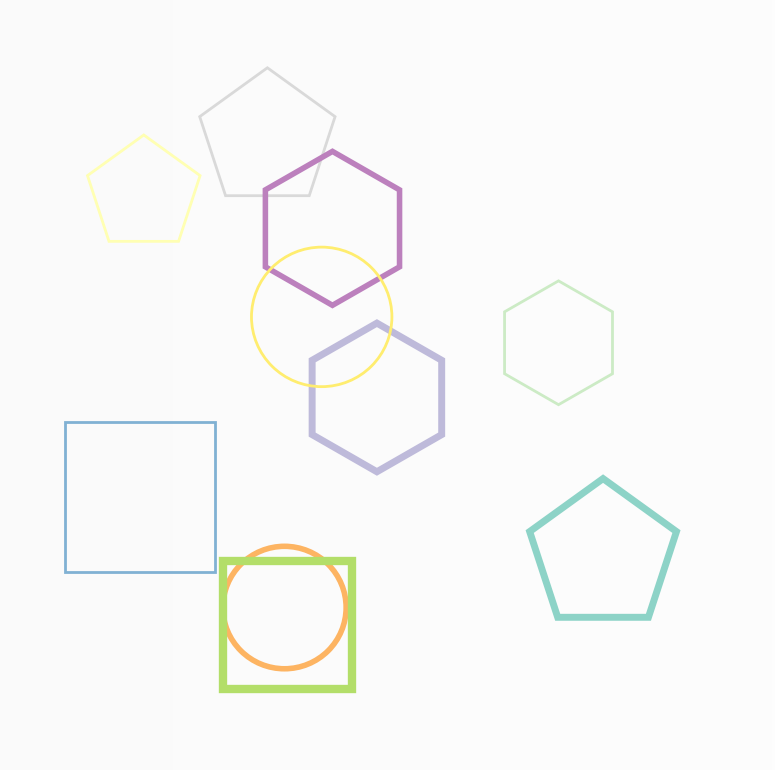[{"shape": "pentagon", "thickness": 2.5, "radius": 0.5, "center": [0.778, 0.279]}, {"shape": "pentagon", "thickness": 1, "radius": 0.38, "center": [0.186, 0.748]}, {"shape": "hexagon", "thickness": 2.5, "radius": 0.48, "center": [0.486, 0.484]}, {"shape": "square", "thickness": 1, "radius": 0.49, "center": [0.181, 0.355]}, {"shape": "circle", "thickness": 2, "radius": 0.4, "center": [0.367, 0.211]}, {"shape": "square", "thickness": 3, "radius": 0.41, "center": [0.371, 0.189]}, {"shape": "pentagon", "thickness": 1, "radius": 0.46, "center": [0.345, 0.82]}, {"shape": "hexagon", "thickness": 2, "radius": 0.5, "center": [0.429, 0.703]}, {"shape": "hexagon", "thickness": 1, "radius": 0.4, "center": [0.721, 0.555]}, {"shape": "circle", "thickness": 1, "radius": 0.45, "center": [0.415, 0.588]}]